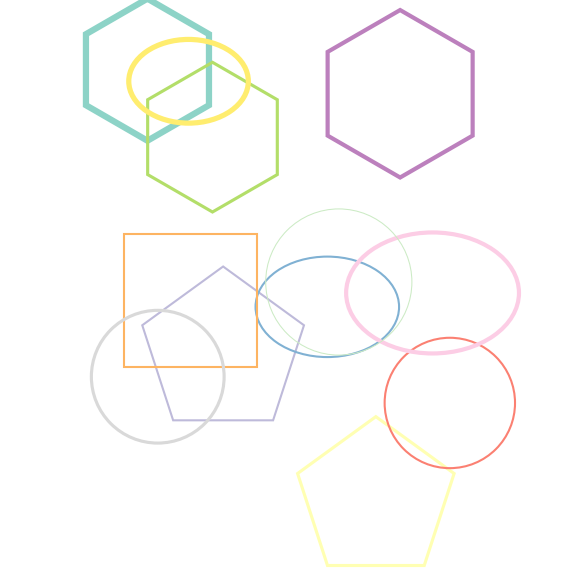[{"shape": "hexagon", "thickness": 3, "radius": 0.61, "center": [0.255, 0.878]}, {"shape": "pentagon", "thickness": 1.5, "radius": 0.71, "center": [0.651, 0.135]}, {"shape": "pentagon", "thickness": 1, "radius": 0.74, "center": [0.386, 0.39]}, {"shape": "circle", "thickness": 1, "radius": 0.56, "center": [0.779, 0.301]}, {"shape": "oval", "thickness": 1, "radius": 0.62, "center": [0.567, 0.468]}, {"shape": "square", "thickness": 1, "radius": 0.57, "center": [0.33, 0.478]}, {"shape": "hexagon", "thickness": 1.5, "radius": 0.65, "center": [0.368, 0.762]}, {"shape": "oval", "thickness": 2, "radius": 0.75, "center": [0.749, 0.492]}, {"shape": "circle", "thickness": 1.5, "radius": 0.57, "center": [0.273, 0.347]}, {"shape": "hexagon", "thickness": 2, "radius": 0.72, "center": [0.693, 0.837]}, {"shape": "circle", "thickness": 0.5, "radius": 0.63, "center": [0.587, 0.511]}, {"shape": "oval", "thickness": 2.5, "radius": 0.52, "center": [0.326, 0.858]}]